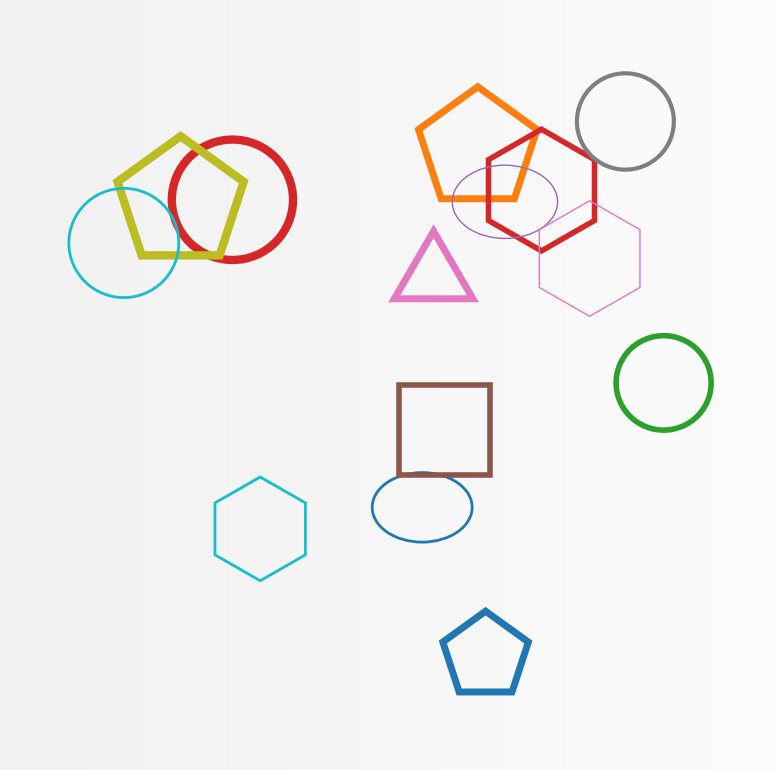[{"shape": "pentagon", "thickness": 2.5, "radius": 0.29, "center": [0.627, 0.148]}, {"shape": "oval", "thickness": 1, "radius": 0.32, "center": [0.545, 0.341]}, {"shape": "pentagon", "thickness": 2.5, "radius": 0.4, "center": [0.616, 0.807]}, {"shape": "circle", "thickness": 2, "radius": 0.31, "center": [0.856, 0.503]}, {"shape": "hexagon", "thickness": 2, "radius": 0.39, "center": [0.699, 0.753]}, {"shape": "circle", "thickness": 3, "radius": 0.39, "center": [0.3, 0.741]}, {"shape": "oval", "thickness": 0.5, "radius": 0.34, "center": [0.652, 0.738]}, {"shape": "square", "thickness": 2, "radius": 0.29, "center": [0.573, 0.442]}, {"shape": "hexagon", "thickness": 0.5, "radius": 0.37, "center": [0.761, 0.664]}, {"shape": "triangle", "thickness": 2.5, "radius": 0.29, "center": [0.559, 0.641]}, {"shape": "circle", "thickness": 1.5, "radius": 0.31, "center": [0.807, 0.842]}, {"shape": "pentagon", "thickness": 3, "radius": 0.43, "center": [0.233, 0.738]}, {"shape": "circle", "thickness": 1, "radius": 0.35, "center": [0.16, 0.684]}, {"shape": "hexagon", "thickness": 1, "radius": 0.34, "center": [0.336, 0.313]}]